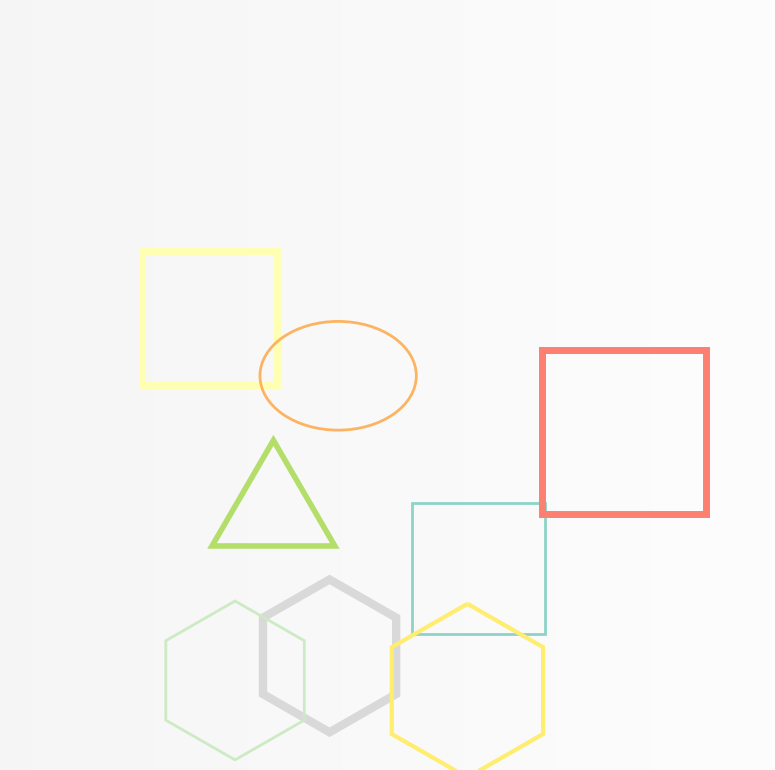[{"shape": "square", "thickness": 1, "radius": 0.43, "center": [0.617, 0.261]}, {"shape": "square", "thickness": 2.5, "radius": 0.44, "center": [0.27, 0.587]}, {"shape": "square", "thickness": 2.5, "radius": 0.53, "center": [0.805, 0.439]}, {"shape": "oval", "thickness": 1, "radius": 0.5, "center": [0.436, 0.512]}, {"shape": "triangle", "thickness": 2, "radius": 0.46, "center": [0.353, 0.337]}, {"shape": "hexagon", "thickness": 3, "radius": 0.5, "center": [0.425, 0.148]}, {"shape": "hexagon", "thickness": 1, "radius": 0.52, "center": [0.303, 0.116]}, {"shape": "hexagon", "thickness": 1.5, "radius": 0.56, "center": [0.603, 0.103]}]